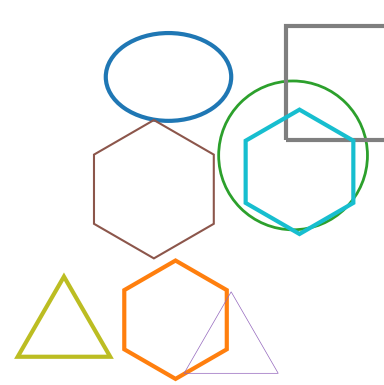[{"shape": "oval", "thickness": 3, "radius": 0.81, "center": [0.438, 0.8]}, {"shape": "hexagon", "thickness": 3, "radius": 0.77, "center": [0.456, 0.17]}, {"shape": "circle", "thickness": 2, "radius": 0.97, "center": [0.761, 0.596]}, {"shape": "triangle", "thickness": 0.5, "radius": 0.71, "center": [0.6, 0.101]}, {"shape": "hexagon", "thickness": 1.5, "radius": 0.9, "center": [0.4, 0.509]}, {"shape": "square", "thickness": 3, "radius": 0.74, "center": [0.892, 0.785]}, {"shape": "triangle", "thickness": 3, "radius": 0.69, "center": [0.166, 0.143]}, {"shape": "hexagon", "thickness": 3, "radius": 0.81, "center": [0.778, 0.554]}]